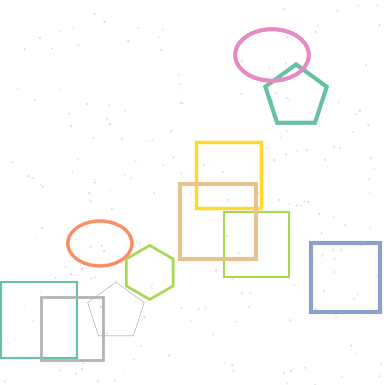[{"shape": "square", "thickness": 1.5, "radius": 0.49, "center": [0.101, 0.169]}, {"shape": "pentagon", "thickness": 3, "radius": 0.42, "center": [0.769, 0.749]}, {"shape": "oval", "thickness": 2.5, "radius": 0.42, "center": [0.259, 0.368]}, {"shape": "square", "thickness": 3, "radius": 0.45, "center": [0.896, 0.278]}, {"shape": "oval", "thickness": 3, "radius": 0.48, "center": [0.706, 0.857]}, {"shape": "square", "thickness": 1.5, "radius": 0.42, "center": [0.666, 0.365]}, {"shape": "hexagon", "thickness": 2, "radius": 0.35, "center": [0.389, 0.292]}, {"shape": "square", "thickness": 2.5, "radius": 0.42, "center": [0.593, 0.545]}, {"shape": "square", "thickness": 3, "radius": 0.49, "center": [0.566, 0.425]}, {"shape": "square", "thickness": 2, "radius": 0.4, "center": [0.188, 0.147]}, {"shape": "pentagon", "thickness": 0.5, "radius": 0.39, "center": [0.301, 0.19]}]